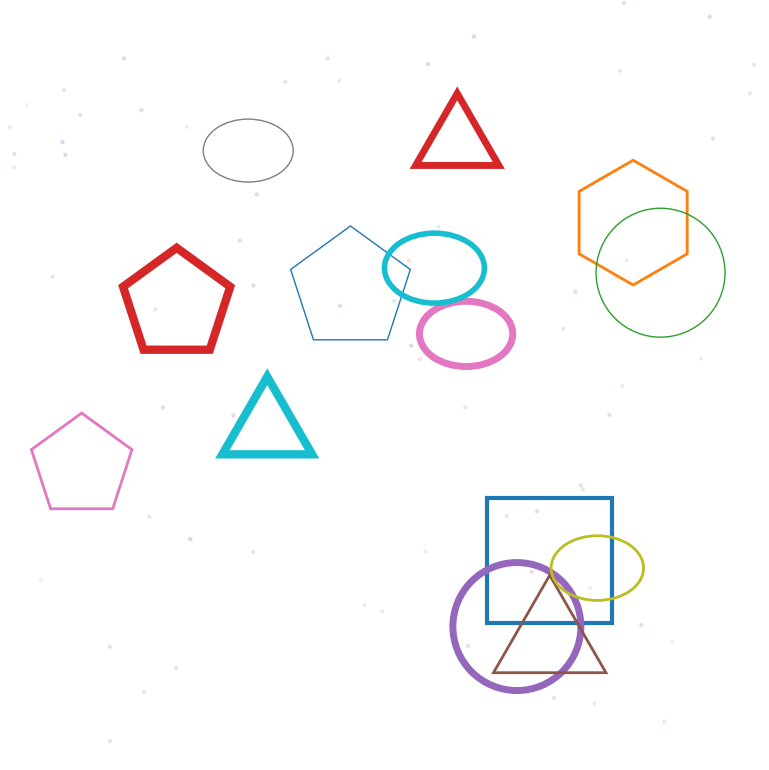[{"shape": "square", "thickness": 1.5, "radius": 0.41, "center": [0.713, 0.272]}, {"shape": "pentagon", "thickness": 0.5, "radius": 0.41, "center": [0.455, 0.625]}, {"shape": "hexagon", "thickness": 1, "radius": 0.41, "center": [0.822, 0.711]}, {"shape": "circle", "thickness": 0.5, "radius": 0.42, "center": [0.858, 0.646]}, {"shape": "triangle", "thickness": 2.5, "radius": 0.31, "center": [0.594, 0.816]}, {"shape": "pentagon", "thickness": 3, "radius": 0.37, "center": [0.229, 0.605]}, {"shape": "circle", "thickness": 2.5, "radius": 0.42, "center": [0.671, 0.186]}, {"shape": "triangle", "thickness": 1, "radius": 0.42, "center": [0.714, 0.169]}, {"shape": "oval", "thickness": 2.5, "radius": 0.3, "center": [0.605, 0.566]}, {"shape": "pentagon", "thickness": 1, "radius": 0.34, "center": [0.106, 0.395]}, {"shape": "oval", "thickness": 0.5, "radius": 0.29, "center": [0.322, 0.804]}, {"shape": "oval", "thickness": 1, "radius": 0.3, "center": [0.776, 0.262]}, {"shape": "triangle", "thickness": 3, "radius": 0.34, "center": [0.347, 0.444]}, {"shape": "oval", "thickness": 2, "radius": 0.32, "center": [0.564, 0.652]}]